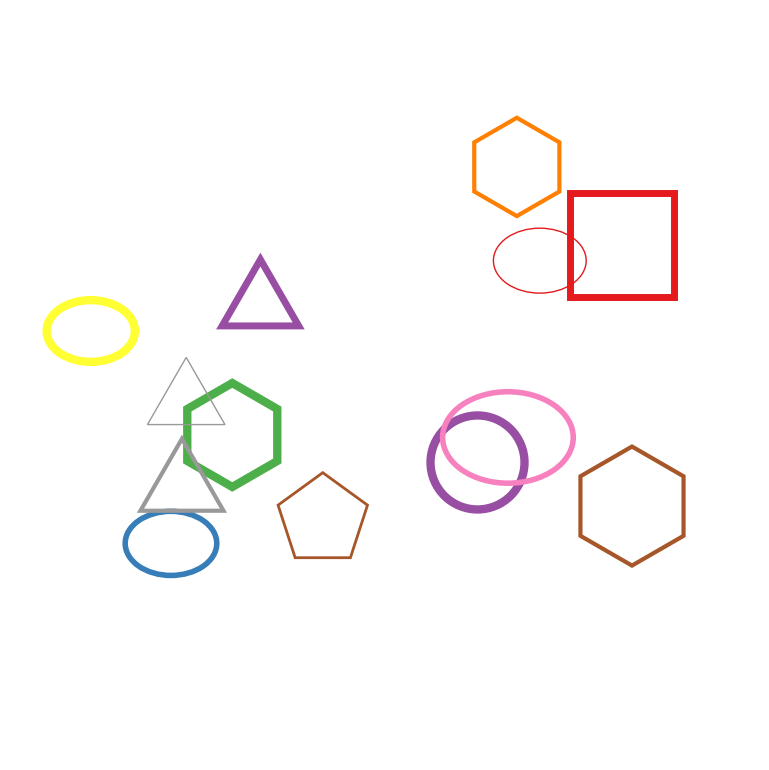[{"shape": "oval", "thickness": 0.5, "radius": 0.3, "center": [0.701, 0.661]}, {"shape": "square", "thickness": 2.5, "radius": 0.34, "center": [0.808, 0.682]}, {"shape": "oval", "thickness": 2, "radius": 0.3, "center": [0.222, 0.294]}, {"shape": "hexagon", "thickness": 3, "radius": 0.34, "center": [0.302, 0.435]}, {"shape": "triangle", "thickness": 2.5, "radius": 0.29, "center": [0.338, 0.605]}, {"shape": "circle", "thickness": 3, "radius": 0.31, "center": [0.62, 0.399]}, {"shape": "hexagon", "thickness": 1.5, "radius": 0.32, "center": [0.671, 0.783]}, {"shape": "oval", "thickness": 3, "radius": 0.29, "center": [0.118, 0.57]}, {"shape": "hexagon", "thickness": 1.5, "radius": 0.39, "center": [0.821, 0.343]}, {"shape": "pentagon", "thickness": 1, "radius": 0.31, "center": [0.419, 0.325]}, {"shape": "oval", "thickness": 2, "radius": 0.42, "center": [0.66, 0.432]}, {"shape": "triangle", "thickness": 0.5, "radius": 0.29, "center": [0.242, 0.478]}, {"shape": "triangle", "thickness": 1.5, "radius": 0.31, "center": [0.236, 0.368]}]